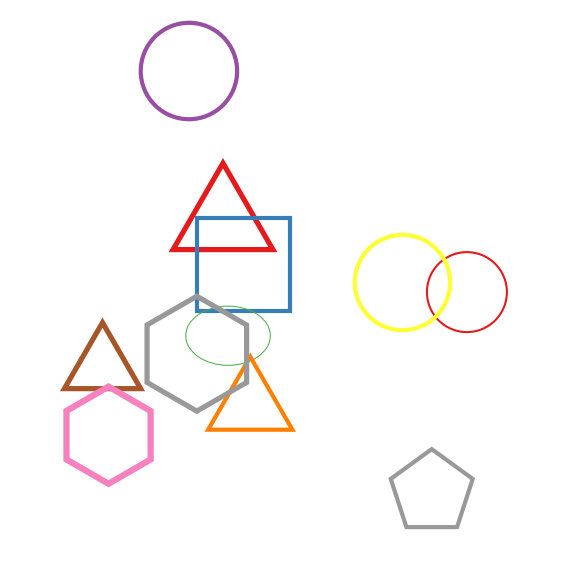[{"shape": "triangle", "thickness": 2.5, "radius": 0.5, "center": [0.386, 0.617]}, {"shape": "circle", "thickness": 1, "radius": 0.35, "center": [0.808, 0.493]}, {"shape": "square", "thickness": 2, "radius": 0.4, "center": [0.421, 0.541]}, {"shape": "oval", "thickness": 0.5, "radius": 0.37, "center": [0.395, 0.418]}, {"shape": "circle", "thickness": 2, "radius": 0.42, "center": [0.327, 0.876]}, {"shape": "triangle", "thickness": 2, "radius": 0.42, "center": [0.433, 0.297]}, {"shape": "circle", "thickness": 2, "radius": 0.41, "center": [0.697, 0.51]}, {"shape": "triangle", "thickness": 2.5, "radius": 0.38, "center": [0.178, 0.364]}, {"shape": "hexagon", "thickness": 3, "radius": 0.42, "center": [0.188, 0.246]}, {"shape": "hexagon", "thickness": 2.5, "radius": 0.5, "center": [0.341, 0.387]}, {"shape": "pentagon", "thickness": 2, "radius": 0.37, "center": [0.748, 0.147]}]